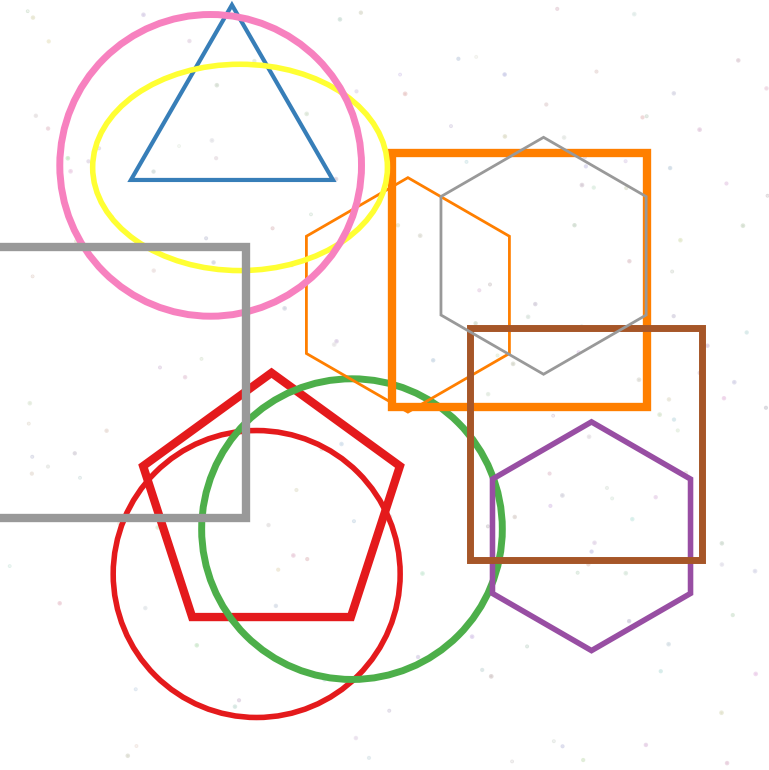[{"shape": "circle", "thickness": 2, "radius": 0.93, "center": [0.333, 0.255]}, {"shape": "pentagon", "thickness": 3, "radius": 0.88, "center": [0.353, 0.34]}, {"shape": "triangle", "thickness": 1.5, "radius": 0.76, "center": [0.301, 0.842]}, {"shape": "circle", "thickness": 2.5, "radius": 0.98, "center": [0.457, 0.313]}, {"shape": "hexagon", "thickness": 2, "radius": 0.74, "center": [0.768, 0.304]}, {"shape": "hexagon", "thickness": 1, "radius": 0.76, "center": [0.53, 0.617]}, {"shape": "square", "thickness": 3, "radius": 0.83, "center": [0.675, 0.636]}, {"shape": "oval", "thickness": 2, "radius": 0.96, "center": [0.312, 0.783]}, {"shape": "square", "thickness": 2.5, "radius": 0.76, "center": [0.761, 0.423]}, {"shape": "circle", "thickness": 2.5, "radius": 0.98, "center": [0.274, 0.785]}, {"shape": "square", "thickness": 3, "radius": 0.88, "center": [0.143, 0.504]}, {"shape": "hexagon", "thickness": 1, "radius": 0.77, "center": [0.706, 0.668]}]